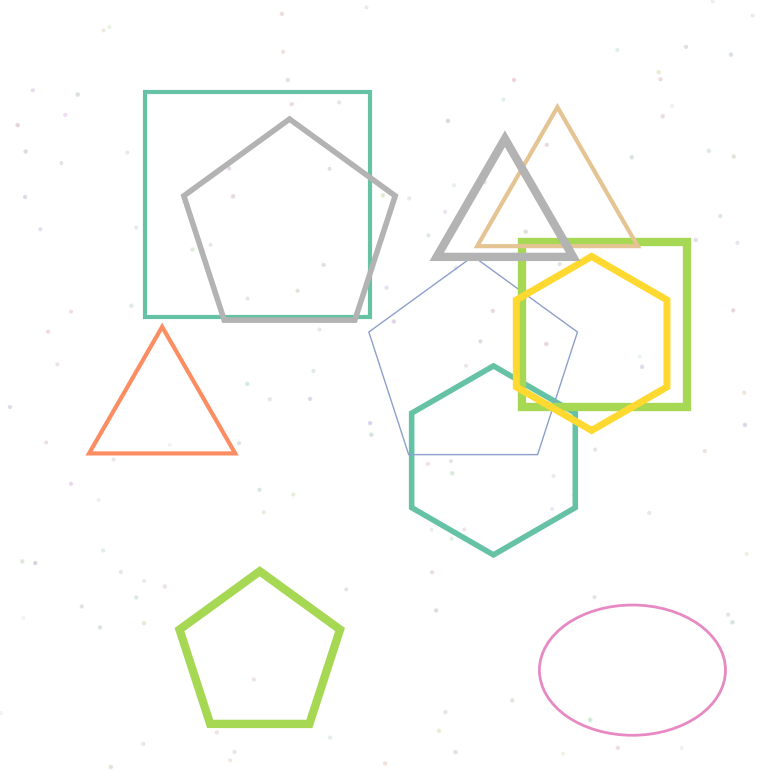[{"shape": "hexagon", "thickness": 2, "radius": 0.61, "center": [0.641, 0.402]}, {"shape": "square", "thickness": 1.5, "radius": 0.73, "center": [0.335, 0.734]}, {"shape": "triangle", "thickness": 1.5, "radius": 0.55, "center": [0.211, 0.466]}, {"shape": "pentagon", "thickness": 0.5, "radius": 0.71, "center": [0.614, 0.525]}, {"shape": "oval", "thickness": 1, "radius": 0.6, "center": [0.821, 0.13]}, {"shape": "pentagon", "thickness": 3, "radius": 0.55, "center": [0.337, 0.149]}, {"shape": "square", "thickness": 3, "radius": 0.54, "center": [0.785, 0.579]}, {"shape": "hexagon", "thickness": 2.5, "radius": 0.56, "center": [0.768, 0.554]}, {"shape": "triangle", "thickness": 1.5, "radius": 0.6, "center": [0.724, 0.74]}, {"shape": "triangle", "thickness": 3, "radius": 0.51, "center": [0.656, 0.718]}, {"shape": "pentagon", "thickness": 2, "radius": 0.72, "center": [0.376, 0.701]}]